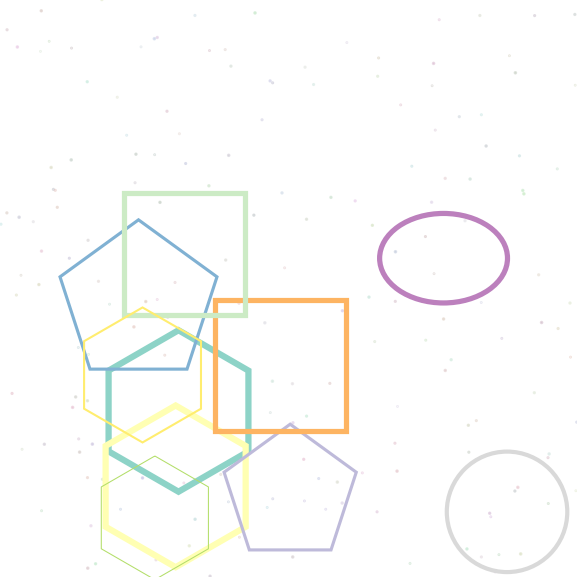[{"shape": "hexagon", "thickness": 3, "radius": 0.7, "center": [0.309, 0.287]}, {"shape": "hexagon", "thickness": 3, "radius": 0.7, "center": [0.304, 0.157]}, {"shape": "pentagon", "thickness": 1.5, "radius": 0.6, "center": [0.502, 0.144]}, {"shape": "pentagon", "thickness": 1.5, "radius": 0.71, "center": [0.24, 0.476]}, {"shape": "square", "thickness": 2.5, "radius": 0.57, "center": [0.486, 0.367]}, {"shape": "hexagon", "thickness": 0.5, "radius": 0.54, "center": [0.268, 0.102]}, {"shape": "circle", "thickness": 2, "radius": 0.52, "center": [0.878, 0.113]}, {"shape": "oval", "thickness": 2.5, "radius": 0.55, "center": [0.768, 0.552]}, {"shape": "square", "thickness": 2.5, "radius": 0.53, "center": [0.319, 0.559]}, {"shape": "hexagon", "thickness": 1, "radius": 0.58, "center": [0.247, 0.35]}]